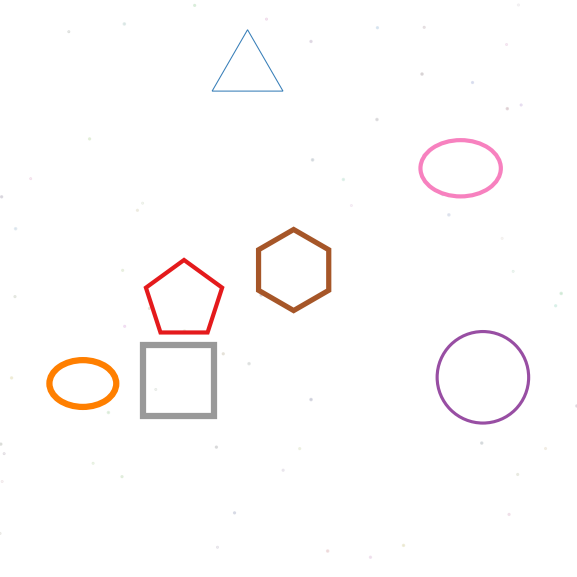[{"shape": "pentagon", "thickness": 2, "radius": 0.35, "center": [0.319, 0.48]}, {"shape": "triangle", "thickness": 0.5, "radius": 0.35, "center": [0.429, 0.877]}, {"shape": "circle", "thickness": 1.5, "radius": 0.4, "center": [0.836, 0.346]}, {"shape": "oval", "thickness": 3, "radius": 0.29, "center": [0.143, 0.335]}, {"shape": "hexagon", "thickness": 2.5, "radius": 0.35, "center": [0.508, 0.532]}, {"shape": "oval", "thickness": 2, "radius": 0.35, "center": [0.798, 0.708]}, {"shape": "square", "thickness": 3, "radius": 0.31, "center": [0.309, 0.34]}]